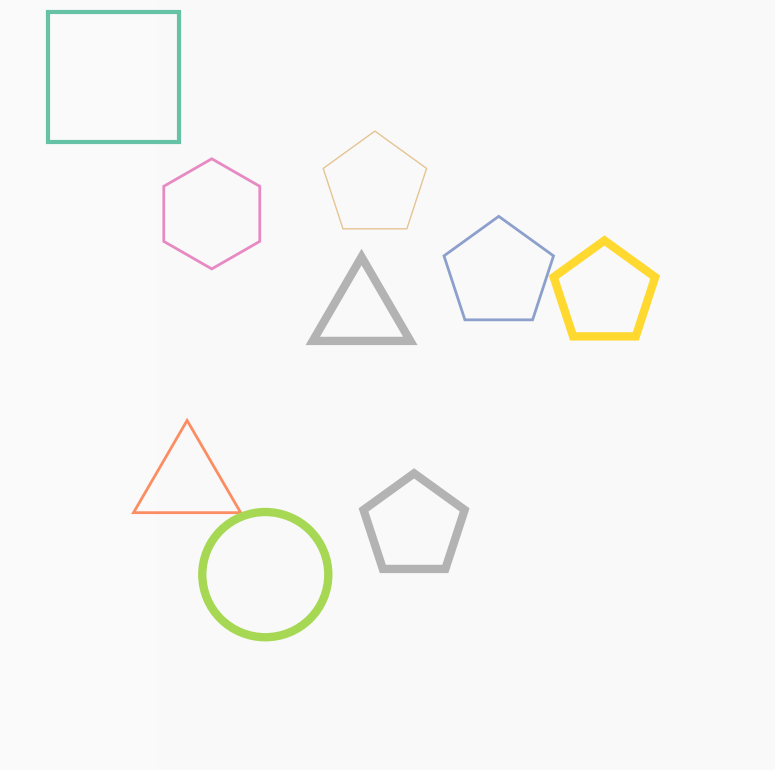[{"shape": "square", "thickness": 1.5, "radius": 0.42, "center": [0.146, 0.9]}, {"shape": "triangle", "thickness": 1, "radius": 0.4, "center": [0.241, 0.374]}, {"shape": "pentagon", "thickness": 1, "radius": 0.37, "center": [0.644, 0.645]}, {"shape": "hexagon", "thickness": 1, "radius": 0.36, "center": [0.273, 0.722]}, {"shape": "circle", "thickness": 3, "radius": 0.41, "center": [0.342, 0.254]}, {"shape": "pentagon", "thickness": 3, "radius": 0.34, "center": [0.78, 0.619]}, {"shape": "pentagon", "thickness": 0.5, "radius": 0.35, "center": [0.484, 0.76]}, {"shape": "pentagon", "thickness": 3, "radius": 0.34, "center": [0.534, 0.317]}, {"shape": "triangle", "thickness": 3, "radius": 0.36, "center": [0.467, 0.594]}]